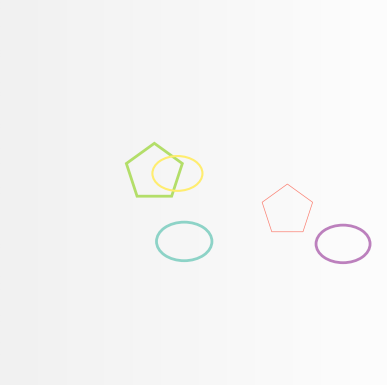[{"shape": "oval", "thickness": 2, "radius": 0.36, "center": [0.475, 0.373]}, {"shape": "pentagon", "thickness": 0.5, "radius": 0.34, "center": [0.742, 0.453]}, {"shape": "pentagon", "thickness": 2, "radius": 0.38, "center": [0.398, 0.552]}, {"shape": "oval", "thickness": 2, "radius": 0.35, "center": [0.885, 0.366]}, {"shape": "oval", "thickness": 1.5, "radius": 0.32, "center": [0.458, 0.549]}]